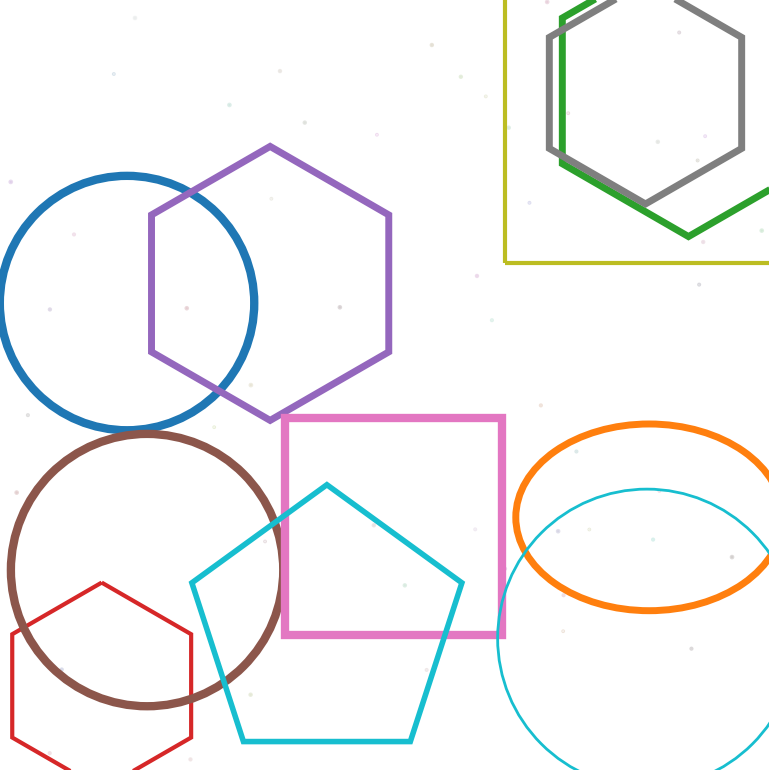[{"shape": "circle", "thickness": 3, "radius": 0.83, "center": [0.165, 0.606]}, {"shape": "oval", "thickness": 2.5, "radius": 0.87, "center": [0.843, 0.328]}, {"shape": "hexagon", "thickness": 2.5, "radius": 0.95, "center": [0.894, 0.882]}, {"shape": "hexagon", "thickness": 1.5, "radius": 0.67, "center": [0.132, 0.109]}, {"shape": "hexagon", "thickness": 2.5, "radius": 0.89, "center": [0.351, 0.632]}, {"shape": "circle", "thickness": 3, "radius": 0.88, "center": [0.191, 0.26]}, {"shape": "square", "thickness": 3, "radius": 0.7, "center": [0.511, 0.317]}, {"shape": "hexagon", "thickness": 2.5, "radius": 0.72, "center": [0.838, 0.879]}, {"shape": "square", "thickness": 1.5, "radius": 0.87, "center": [0.828, 0.831]}, {"shape": "circle", "thickness": 1, "radius": 0.97, "center": [0.84, 0.171]}, {"shape": "pentagon", "thickness": 2, "radius": 0.92, "center": [0.425, 0.186]}]